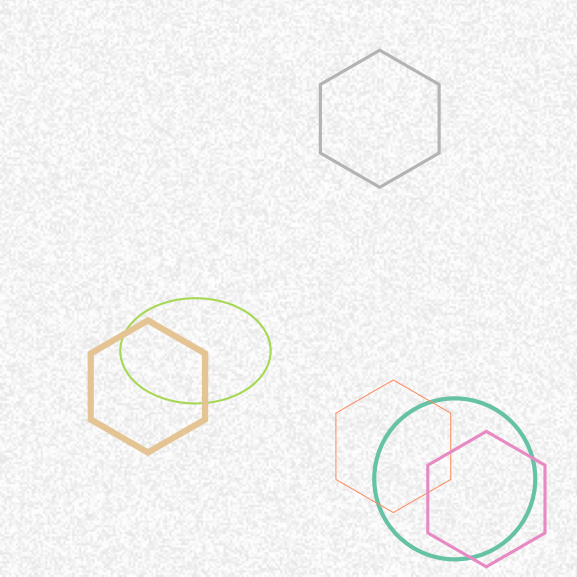[{"shape": "circle", "thickness": 2, "radius": 0.7, "center": [0.787, 0.17]}, {"shape": "hexagon", "thickness": 0.5, "radius": 0.57, "center": [0.681, 0.226]}, {"shape": "hexagon", "thickness": 1.5, "radius": 0.59, "center": [0.842, 0.135]}, {"shape": "oval", "thickness": 1, "radius": 0.65, "center": [0.339, 0.392]}, {"shape": "hexagon", "thickness": 3, "radius": 0.57, "center": [0.256, 0.33]}, {"shape": "hexagon", "thickness": 1.5, "radius": 0.59, "center": [0.658, 0.793]}]